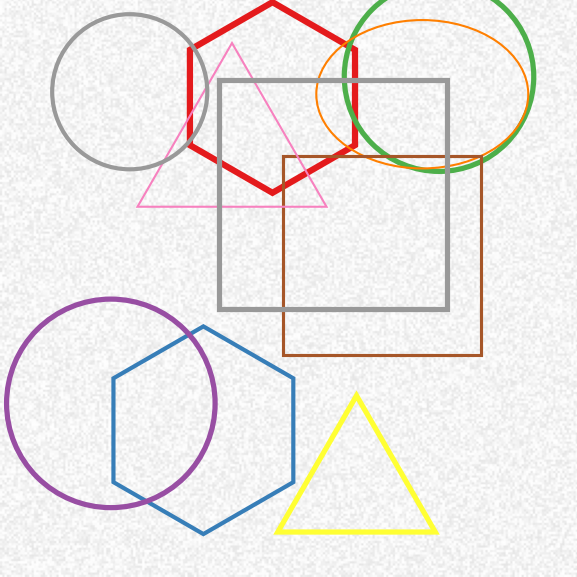[{"shape": "hexagon", "thickness": 3, "radius": 0.83, "center": [0.472, 0.83]}, {"shape": "hexagon", "thickness": 2, "radius": 0.9, "center": [0.352, 0.254]}, {"shape": "circle", "thickness": 2.5, "radius": 0.82, "center": [0.76, 0.866]}, {"shape": "circle", "thickness": 2.5, "radius": 0.9, "center": [0.192, 0.301]}, {"shape": "oval", "thickness": 1, "radius": 0.92, "center": [0.731, 0.836]}, {"shape": "triangle", "thickness": 2.5, "radius": 0.79, "center": [0.617, 0.157]}, {"shape": "square", "thickness": 1.5, "radius": 0.86, "center": [0.661, 0.557]}, {"shape": "triangle", "thickness": 1, "radius": 0.94, "center": [0.402, 0.736]}, {"shape": "circle", "thickness": 2, "radius": 0.67, "center": [0.225, 0.84]}, {"shape": "square", "thickness": 2.5, "radius": 0.99, "center": [0.577, 0.662]}]